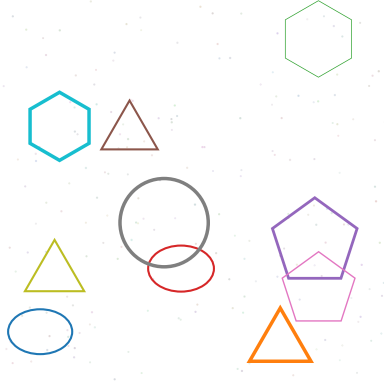[{"shape": "oval", "thickness": 1.5, "radius": 0.42, "center": [0.104, 0.138]}, {"shape": "triangle", "thickness": 2.5, "radius": 0.46, "center": [0.728, 0.108]}, {"shape": "hexagon", "thickness": 0.5, "radius": 0.5, "center": [0.827, 0.899]}, {"shape": "oval", "thickness": 1.5, "radius": 0.43, "center": [0.47, 0.302]}, {"shape": "pentagon", "thickness": 2, "radius": 0.58, "center": [0.818, 0.371]}, {"shape": "triangle", "thickness": 1.5, "radius": 0.42, "center": [0.336, 0.654]}, {"shape": "pentagon", "thickness": 1, "radius": 0.5, "center": [0.828, 0.247]}, {"shape": "circle", "thickness": 2.5, "radius": 0.57, "center": [0.426, 0.422]}, {"shape": "triangle", "thickness": 1.5, "radius": 0.44, "center": [0.142, 0.288]}, {"shape": "hexagon", "thickness": 2.5, "radius": 0.44, "center": [0.155, 0.672]}]